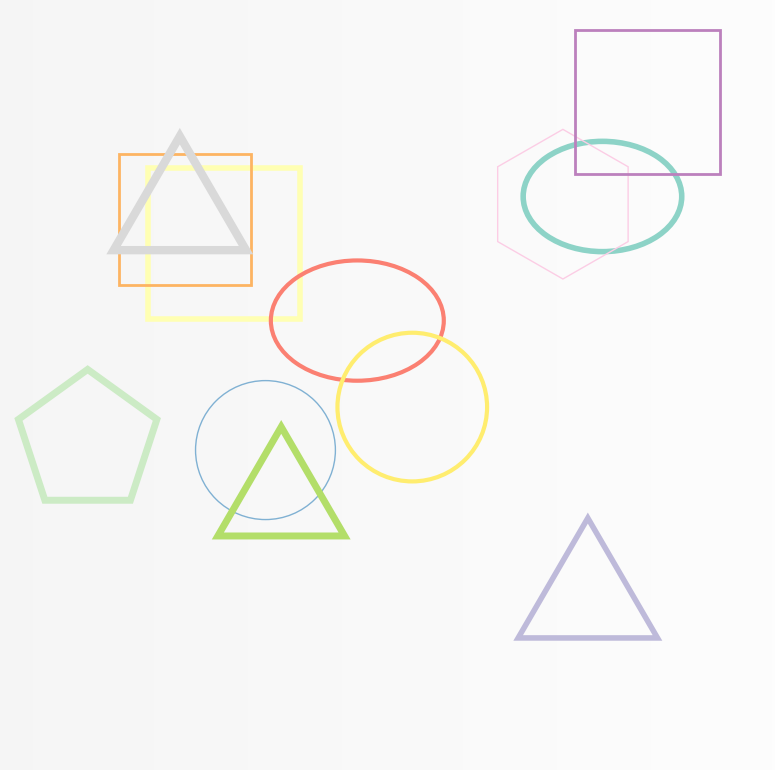[{"shape": "oval", "thickness": 2, "radius": 0.51, "center": [0.777, 0.745]}, {"shape": "square", "thickness": 2, "radius": 0.49, "center": [0.289, 0.683]}, {"shape": "triangle", "thickness": 2, "radius": 0.52, "center": [0.758, 0.223]}, {"shape": "oval", "thickness": 1.5, "radius": 0.56, "center": [0.461, 0.584]}, {"shape": "circle", "thickness": 0.5, "radius": 0.45, "center": [0.343, 0.415]}, {"shape": "square", "thickness": 1, "radius": 0.43, "center": [0.239, 0.715]}, {"shape": "triangle", "thickness": 2.5, "radius": 0.47, "center": [0.363, 0.351]}, {"shape": "hexagon", "thickness": 0.5, "radius": 0.49, "center": [0.726, 0.735]}, {"shape": "triangle", "thickness": 3, "radius": 0.49, "center": [0.232, 0.724]}, {"shape": "square", "thickness": 1, "radius": 0.47, "center": [0.835, 0.867]}, {"shape": "pentagon", "thickness": 2.5, "radius": 0.47, "center": [0.113, 0.426]}, {"shape": "circle", "thickness": 1.5, "radius": 0.48, "center": [0.532, 0.471]}]